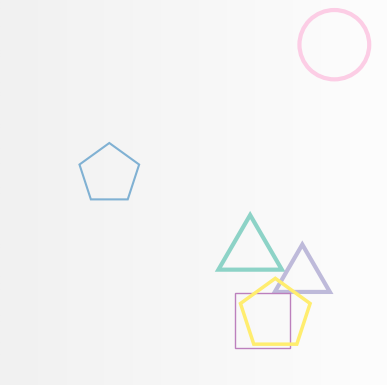[{"shape": "triangle", "thickness": 3, "radius": 0.47, "center": [0.646, 0.347]}, {"shape": "triangle", "thickness": 3, "radius": 0.41, "center": [0.78, 0.283]}, {"shape": "pentagon", "thickness": 1.5, "radius": 0.4, "center": [0.282, 0.548]}, {"shape": "circle", "thickness": 3, "radius": 0.45, "center": [0.863, 0.884]}, {"shape": "square", "thickness": 1, "radius": 0.35, "center": [0.676, 0.167]}, {"shape": "pentagon", "thickness": 2.5, "radius": 0.47, "center": [0.71, 0.182]}]